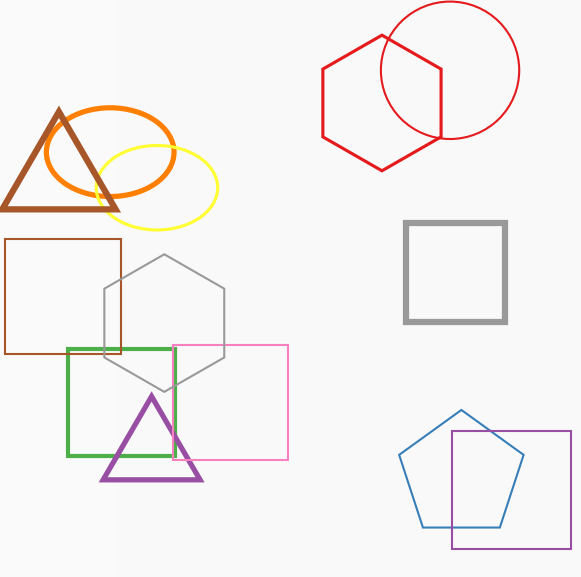[{"shape": "circle", "thickness": 1, "radius": 0.59, "center": [0.774, 0.877]}, {"shape": "hexagon", "thickness": 1.5, "radius": 0.59, "center": [0.657, 0.821]}, {"shape": "pentagon", "thickness": 1, "radius": 0.56, "center": [0.794, 0.177]}, {"shape": "square", "thickness": 2, "radius": 0.46, "center": [0.209, 0.302]}, {"shape": "square", "thickness": 1, "radius": 0.51, "center": [0.88, 0.151]}, {"shape": "triangle", "thickness": 2.5, "radius": 0.48, "center": [0.261, 0.216]}, {"shape": "oval", "thickness": 2.5, "radius": 0.55, "center": [0.19, 0.736]}, {"shape": "oval", "thickness": 1.5, "radius": 0.52, "center": [0.27, 0.674]}, {"shape": "triangle", "thickness": 3, "radius": 0.56, "center": [0.101, 0.693]}, {"shape": "square", "thickness": 1, "radius": 0.5, "center": [0.109, 0.485]}, {"shape": "square", "thickness": 1, "radius": 0.5, "center": [0.397, 0.302]}, {"shape": "square", "thickness": 3, "radius": 0.42, "center": [0.783, 0.527]}, {"shape": "hexagon", "thickness": 1, "radius": 0.6, "center": [0.283, 0.44]}]